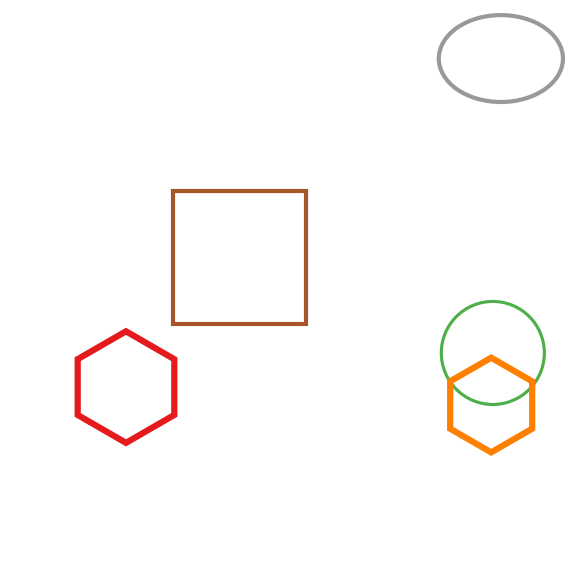[{"shape": "hexagon", "thickness": 3, "radius": 0.48, "center": [0.218, 0.329]}, {"shape": "circle", "thickness": 1.5, "radius": 0.45, "center": [0.853, 0.388]}, {"shape": "hexagon", "thickness": 3, "radius": 0.41, "center": [0.851, 0.298]}, {"shape": "square", "thickness": 2, "radius": 0.57, "center": [0.415, 0.553]}, {"shape": "oval", "thickness": 2, "radius": 0.54, "center": [0.867, 0.898]}]